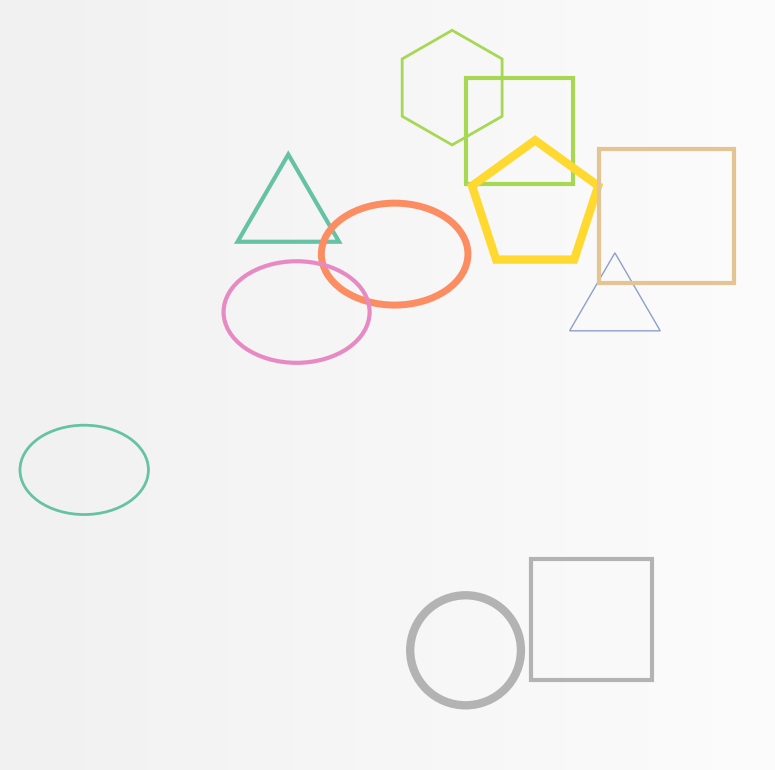[{"shape": "triangle", "thickness": 1.5, "radius": 0.38, "center": [0.372, 0.724]}, {"shape": "oval", "thickness": 1, "radius": 0.41, "center": [0.109, 0.39]}, {"shape": "oval", "thickness": 2.5, "radius": 0.47, "center": [0.509, 0.67]}, {"shape": "triangle", "thickness": 0.5, "radius": 0.34, "center": [0.793, 0.604]}, {"shape": "oval", "thickness": 1.5, "radius": 0.47, "center": [0.383, 0.595]}, {"shape": "hexagon", "thickness": 1, "radius": 0.37, "center": [0.583, 0.886]}, {"shape": "square", "thickness": 1.5, "radius": 0.34, "center": [0.67, 0.83]}, {"shape": "pentagon", "thickness": 3, "radius": 0.43, "center": [0.69, 0.732]}, {"shape": "square", "thickness": 1.5, "radius": 0.44, "center": [0.86, 0.719]}, {"shape": "circle", "thickness": 3, "radius": 0.36, "center": [0.601, 0.155]}, {"shape": "square", "thickness": 1.5, "radius": 0.39, "center": [0.763, 0.196]}]